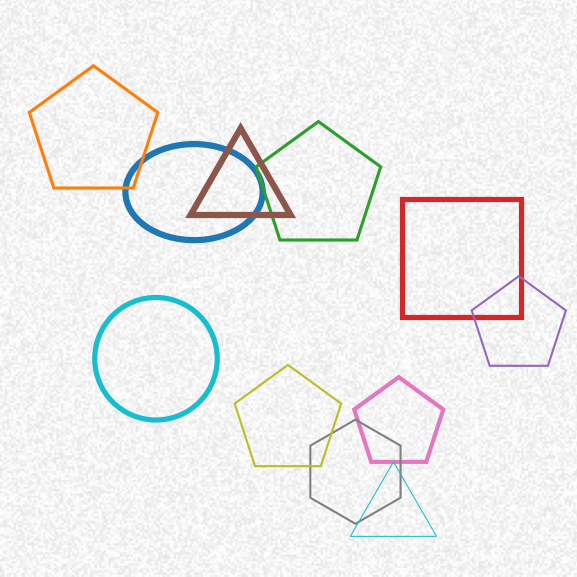[{"shape": "oval", "thickness": 3, "radius": 0.59, "center": [0.336, 0.666]}, {"shape": "pentagon", "thickness": 1.5, "radius": 0.58, "center": [0.162, 0.768]}, {"shape": "pentagon", "thickness": 1.5, "radius": 0.57, "center": [0.551, 0.675]}, {"shape": "square", "thickness": 2.5, "radius": 0.51, "center": [0.799, 0.552]}, {"shape": "pentagon", "thickness": 1, "radius": 0.43, "center": [0.898, 0.435]}, {"shape": "triangle", "thickness": 3, "radius": 0.5, "center": [0.417, 0.677]}, {"shape": "pentagon", "thickness": 2, "radius": 0.41, "center": [0.69, 0.265]}, {"shape": "hexagon", "thickness": 1, "radius": 0.45, "center": [0.615, 0.182]}, {"shape": "pentagon", "thickness": 1, "radius": 0.48, "center": [0.499, 0.27]}, {"shape": "circle", "thickness": 2.5, "radius": 0.53, "center": [0.27, 0.378]}, {"shape": "triangle", "thickness": 0.5, "radius": 0.43, "center": [0.681, 0.113]}]